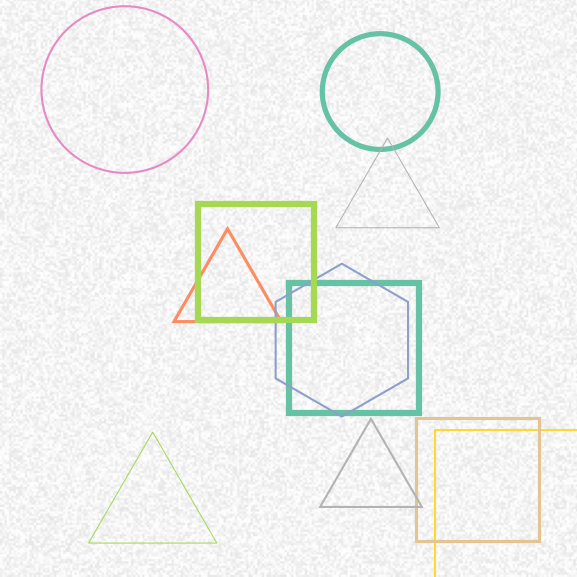[{"shape": "circle", "thickness": 2.5, "radius": 0.5, "center": [0.658, 0.841]}, {"shape": "square", "thickness": 3, "radius": 0.56, "center": [0.613, 0.396]}, {"shape": "triangle", "thickness": 1.5, "radius": 0.54, "center": [0.394, 0.496]}, {"shape": "hexagon", "thickness": 1, "radius": 0.66, "center": [0.592, 0.41]}, {"shape": "circle", "thickness": 1, "radius": 0.72, "center": [0.216, 0.844]}, {"shape": "square", "thickness": 3, "radius": 0.5, "center": [0.444, 0.546]}, {"shape": "triangle", "thickness": 0.5, "radius": 0.64, "center": [0.264, 0.123]}, {"shape": "square", "thickness": 1, "radius": 0.72, "center": [0.898, 0.11]}, {"shape": "square", "thickness": 1.5, "radius": 0.53, "center": [0.826, 0.168]}, {"shape": "triangle", "thickness": 1, "radius": 0.51, "center": [0.642, 0.172]}, {"shape": "triangle", "thickness": 0.5, "radius": 0.52, "center": [0.671, 0.657]}]